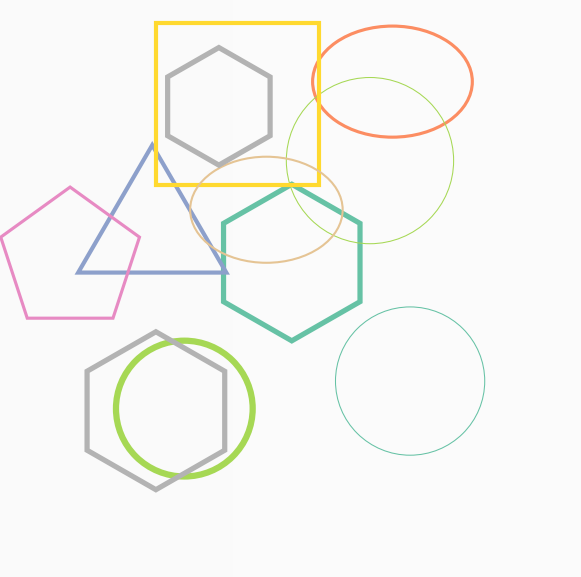[{"shape": "circle", "thickness": 0.5, "radius": 0.64, "center": [0.706, 0.339]}, {"shape": "hexagon", "thickness": 2.5, "radius": 0.68, "center": [0.502, 0.545]}, {"shape": "oval", "thickness": 1.5, "radius": 0.69, "center": [0.675, 0.858]}, {"shape": "triangle", "thickness": 2, "radius": 0.74, "center": [0.262, 0.601]}, {"shape": "pentagon", "thickness": 1.5, "radius": 0.63, "center": [0.121, 0.55]}, {"shape": "circle", "thickness": 3, "radius": 0.59, "center": [0.317, 0.292]}, {"shape": "circle", "thickness": 0.5, "radius": 0.72, "center": [0.637, 0.721]}, {"shape": "square", "thickness": 2, "radius": 0.7, "center": [0.409, 0.819]}, {"shape": "oval", "thickness": 1, "radius": 0.66, "center": [0.458, 0.636]}, {"shape": "hexagon", "thickness": 2.5, "radius": 0.51, "center": [0.377, 0.815]}, {"shape": "hexagon", "thickness": 2.5, "radius": 0.68, "center": [0.268, 0.288]}]